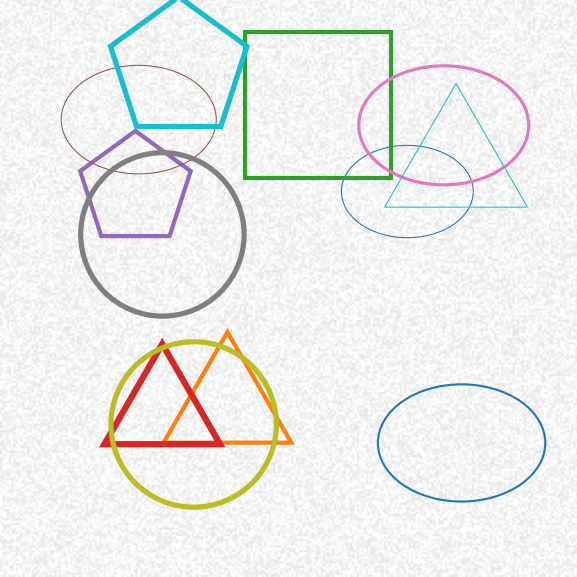[{"shape": "oval", "thickness": 0.5, "radius": 0.57, "center": [0.705, 0.667]}, {"shape": "oval", "thickness": 1, "radius": 0.72, "center": [0.799, 0.232]}, {"shape": "triangle", "thickness": 2, "radius": 0.64, "center": [0.394, 0.296]}, {"shape": "square", "thickness": 2, "radius": 0.63, "center": [0.551, 0.818]}, {"shape": "triangle", "thickness": 3, "radius": 0.58, "center": [0.281, 0.288]}, {"shape": "pentagon", "thickness": 2, "radius": 0.5, "center": [0.234, 0.672]}, {"shape": "oval", "thickness": 0.5, "radius": 0.67, "center": [0.24, 0.792]}, {"shape": "oval", "thickness": 1.5, "radius": 0.74, "center": [0.768, 0.782]}, {"shape": "circle", "thickness": 2.5, "radius": 0.71, "center": [0.281, 0.593]}, {"shape": "circle", "thickness": 2.5, "radius": 0.72, "center": [0.335, 0.264]}, {"shape": "triangle", "thickness": 0.5, "radius": 0.71, "center": [0.79, 0.712]}, {"shape": "pentagon", "thickness": 2.5, "radius": 0.62, "center": [0.309, 0.881]}]